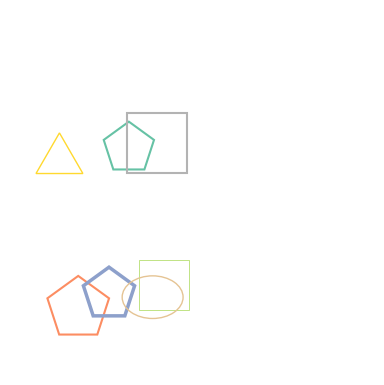[{"shape": "pentagon", "thickness": 1.5, "radius": 0.34, "center": [0.335, 0.615]}, {"shape": "pentagon", "thickness": 1.5, "radius": 0.42, "center": [0.203, 0.199]}, {"shape": "pentagon", "thickness": 2.5, "radius": 0.35, "center": [0.283, 0.236]}, {"shape": "square", "thickness": 0.5, "radius": 0.32, "center": [0.426, 0.26]}, {"shape": "triangle", "thickness": 1, "radius": 0.35, "center": [0.154, 0.584]}, {"shape": "oval", "thickness": 1, "radius": 0.4, "center": [0.396, 0.228]}, {"shape": "square", "thickness": 1.5, "radius": 0.39, "center": [0.409, 0.628]}]